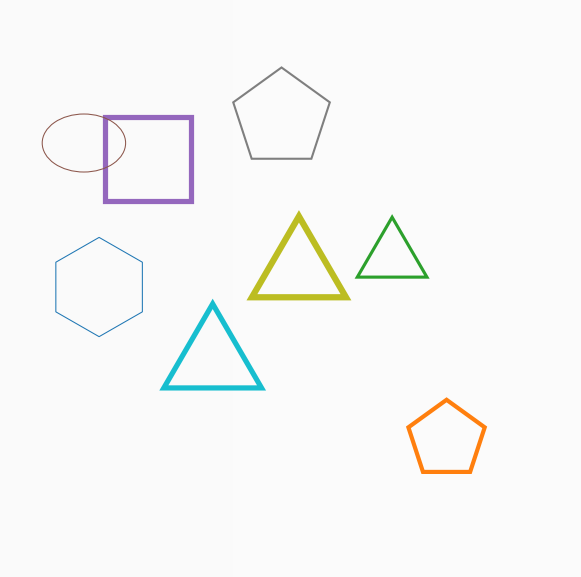[{"shape": "hexagon", "thickness": 0.5, "radius": 0.43, "center": [0.171, 0.502]}, {"shape": "pentagon", "thickness": 2, "radius": 0.35, "center": [0.768, 0.238]}, {"shape": "triangle", "thickness": 1.5, "radius": 0.35, "center": [0.675, 0.554]}, {"shape": "square", "thickness": 2.5, "radius": 0.37, "center": [0.255, 0.724]}, {"shape": "oval", "thickness": 0.5, "radius": 0.36, "center": [0.144, 0.751]}, {"shape": "pentagon", "thickness": 1, "radius": 0.44, "center": [0.484, 0.795]}, {"shape": "triangle", "thickness": 3, "radius": 0.47, "center": [0.514, 0.531]}, {"shape": "triangle", "thickness": 2.5, "radius": 0.49, "center": [0.366, 0.376]}]